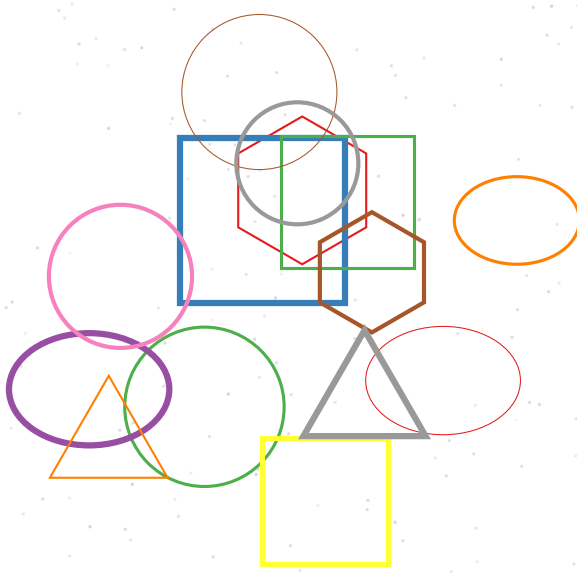[{"shape": "hexagon", "thickness": 1, "radius": 0.64, "center": [0.523, 0.669]}, {"shape": "oval", "thickness": 0.5, "radius": 0.67, "center": [0.767, 0.34]}, {"shape": "square", "thickness": 3, "radius": 0.72, "center": [0.455, 0.617]}, {"shape": "square", "thickness": 1.5, "radius": 0.57, "center": [0.602, 0.65]}, {"shape": "circle", "thickness": 1.5, "radius": 0.69, "center": [0.354, 0.295]}, {"shape": "oval", "thickness": 3, "radius": 0.69, "center": [0.154, 0.325]}, {"shape": "oval", "thickness": 1.5, "radius": 0.54, "center": [0.895, 0.617]}, {"shape": "triangle", "thickness": 1, "radius": 0.59, "center": [0.188, 0.231]}, {"shape": "square", "thickness": 2.5, "radius": 0.54, "center": [0.562, 0.131]}, {"shape": "circle", "thickness": 0.5, "radius": 0.67, "center": [0.449, 0.84]}, {"shape": "hexagon", "thickness": 2, "radius": 0.52, "center": [0.644, 0.528]}, {"shape": "circle", "thickness": 2, "radius": 0.62, "center": [0.209, 0.521]}, {"shape": "triangle", "thickness": 3, "radius": 0.61, "center": [0.631, 0.305]}, {"shape": "circle", "thickness": 2, "radius": 0.53, "center": [0.515, 0.716]}]